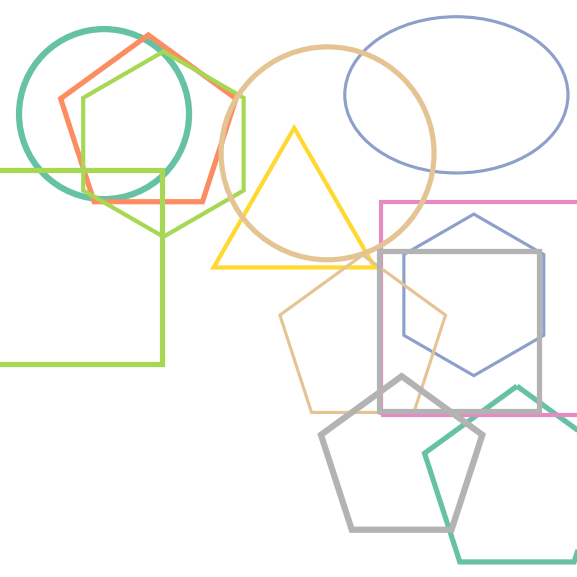[{"shape": "pentagon", "thickness": 2.5, "radius": 0.84, "center": [0.895, 0.162]}, {"shape": "circle", "thickness": 3, "radius": 0.74, "center": [0.18, 0.802]}, {"shape": "pentagon", "thickness": 2.5, "radius": 0.8, "center": [0.257, 0.779]}, {"shape": "hexagon", "thickness": 1.5, "radius": 0.7, "center": [0.821, 0.488]}, {"shape": "oval", "thickness": 1.5, "radius": 0.97, "center": [0.79, 0.835]}, {"shape": "square", "thickness": 2, "radius": 0.92, "center": [0.845, 0.466]}, {"shape": "square", "thickness": 2.5, "radius": 0.84, "center": [0.112, 0.536]}, {"shape": "hexagon", "thickness": 2, "radius": 0.8, "center": [0.283, 0.75]}, {"shape": "triangle", "thickness": 2, "radius": 0.81, "center": [0.509, 0.617]}, {"shape": "pentagon", "thickness": 1.5, "radius": 0.75, "center": [0.628, 0.407]}, {"shape": "circle", "thickness": 2.5, "radius": 0.92, "center": [0.567, 0.734]}, {"shape": "pentagon", "thickness": 3, "radius": 0.73, "center": [0.695, 0.201]}, {"shape": "square", "thickness": 2.5, "radius": 0.69, "center": [0.794, 0.426]}]